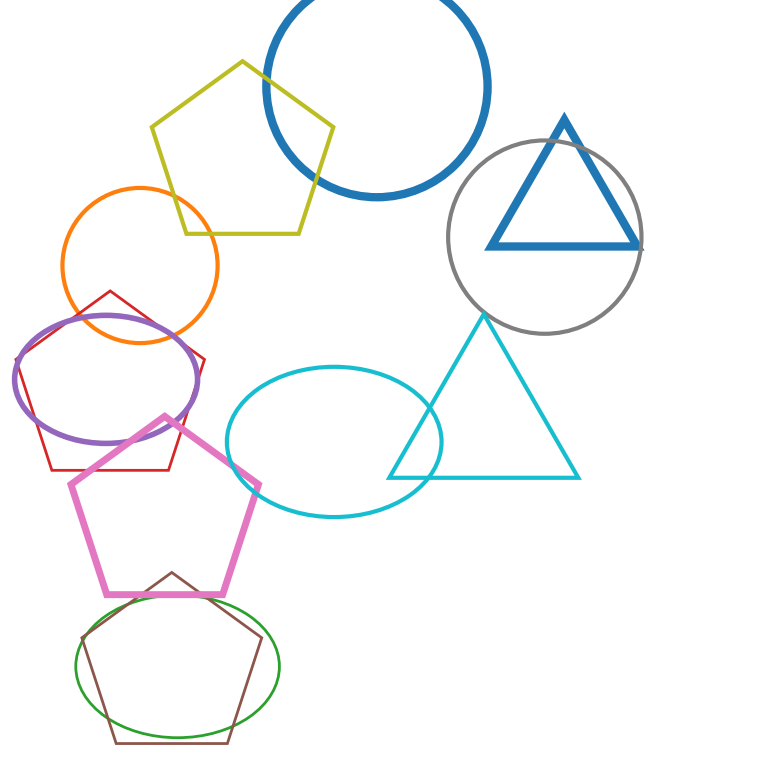[{"shape": "triangle", "thickness": 3, "radius": 0.55, "center": [0.733, 0.735]}, {"shape": "circle", "thickness": 3, "radius": 0.72, "center": [0.49, 0.887]}, {"shape": "circle", "thickness": 1.5, "radius": 0.5, "center": [0.182, 0.655]}, {"shape": "oval", "thickness": 1, "radius": 0.66, "center": [0.231, 0.134]}, {"shape": "pentagon", "thickness": 1, "radius": 0.64, "center": [0.143, 0.493]}, {"shape": "oval", "thickness": 2, "radius": 0.59, "center": [0.138, 0.507]}, {"shape": "pentagon", "thickness": 1, "radius": 0.61, "center": [0.223, 0.134]}, {"shape": "pentagon", "thickness": 2.5, "radius": 0.64, "center": [0.214, 0.331]}, {"shape": "circle", "thickness": 1.5, "radius": 0.63, "center": [0.708, 0.692]}, {"shape": "pentagon", "thickness": 1.5, "radius": 0.62, "center": [0.315, 0.797]}, {"shape": "oval", "thickness": 1.5, "radius": 0.7, "center": [0.434, 0.426]}, {"shape": "triangle", "thickness": 1.5, "radius": 0.71, "center": [0.628, 0.45]}]